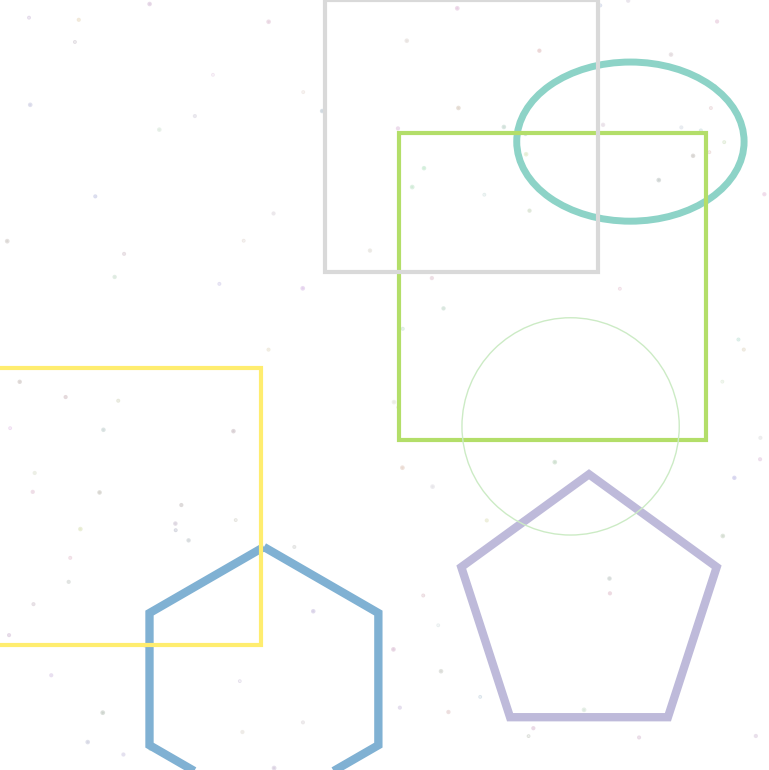[{"shape": "oval", "thickness": 2.5, "radius": 0.74, "center": [0.819, 0.816]}, {"shape": "pentagon", "thickness": 3, "radius": 0.87, "center": [0.765, 0.21]}, {"shape": "hexagon", "thickness": 3, "radius": 0.86, "center": [0.343, 0.118]}, {"shape": "square", "thickness": 1.5, "radius": 1.0, "center": [0.717, 0.628]}, {"shape": "square", "thickness": 1.5, "radius": 0.88, "center": [0.6, 0.823]}, {"shape": "circle", "thickness": 0.5, "radius": 0.71, "center": [0.741, 0.446]}, {"shape": "square", "thickness": 1.5, "radius": 0.9, "center": [0.16, 0.343]}]